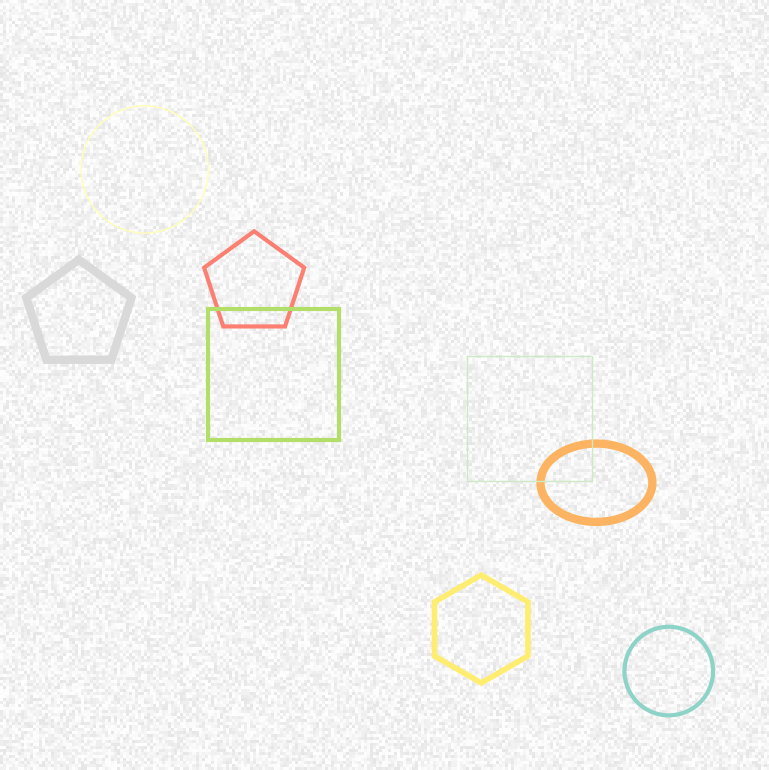[{"shape": "circle", "thickness": 1.5, "radius": 0.29, "center": [0.869, 0.129]}, {"shape": "circle", "thickness": 0.5, "radius": 0.41, "center": [0.188, 0.78]}, {"shape": "pentagon", "thickness": 1.5, "radius": 0.34, "center": [0.33, 0.631]}, {"shape": "oval", "thickness": 3, "radius": 0.36, "center": [0.775, 0.373]}, {"shape": "square", "thickness": 1.5, "radius": 0.43, "center": [0.355, 0.514]}, {"shape": "pentagon", "thickness": 3, "radius": 0.36, "center": [0.102, 0.591]}, {"shape": "square", "thickness": 0.5, "radius": 0.41, "center": [0.687, 0.457]}, {"shape": "hexagon", "thickness": 2, "radius": 0.35, "center": [0.625, 0.183]}]